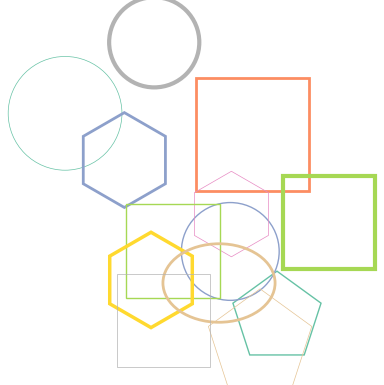[{"shape": "pentagon", "thickness": 1, "radius": 0.6, "center": [0.719, 0.175]}, {"shape": "circle", "thickness": 0.5, "radius": 0.74, "center": [0.169, 0.706]}, {"shape": "square", "thickness": 2, "radius": 0.74, "center": [0.656, 0.65]}, {"shape": "hexagon", "thickness": 2, "radius": 0.62, "center": [0.323, 0.584]}, {"shape": "circle", "thickness": 1, "radius": 0.63, "center": [0.598, 0.347]}, {"shape": "hexagon", "thickness": 0.5, "radius": 0.56, "center": [0.601, 0.444]}, {"shape": "square", "thickness": 3, "radius": 0.6, "center": [0.854, 0.422]}, {"shape": "square", "thickness": 1, "radius": 0.61, "center": [0.449, 0.348]}, {"shape": "hexagon", "thickness": 2.5, "radius": 0.62, "center": [0.392, 0.273]}, {"shape": "oval", "thickness": 2, "radius": 0.73, "center": [0.569, 0.265]}, {"shape": "pentagon", "thickness": 0.5, "radius": 0.71, "center": [0.676, 0.109]}, {"shape": "square", "thickness": 0.5, "radius": 0.6, "center": [0.426, 0.168]}, {"shape": "circle", "thickness": 3, "radius": 0.59, "center": [0.401, 0.89]}]